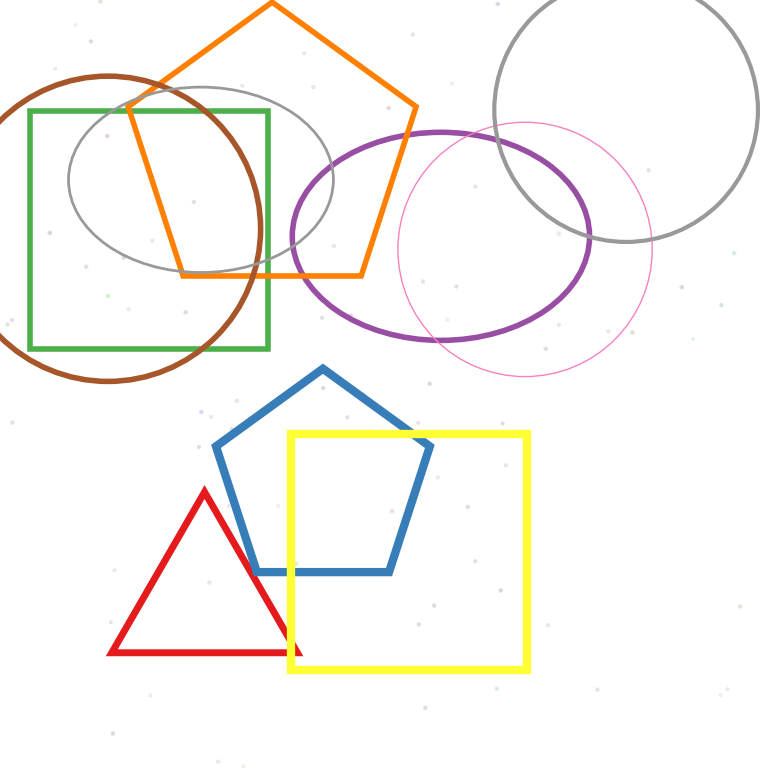[{"shape": "triangle", "thickness": 2.5, "radius": 0.7, "center": [0.266, 0.222]}, {"shape": "pentagon", "thickness": 3, "radius": 0.73, "center": [0.419, 0.375]}, {"shape": "square", "thickness": 2, "radius": 0.77, "center": [0.194, 0.701]}, {"shape": "oval", "thickness": 2, "radius": 0.97, "center": [0.573, 0.693]}, {"shape": "pentagon", "thickness": 2, "radius": 0.98, "center": [0.353, 0.801]}, {"shape": "square", "thickness": 3, "radius": 0.77, "center": [0.532, 0.284]}, {"shape": "circle", "thickness": 2, "radius": 0.99, "center": [0.14, 0.703]}, {"shape": "circle", "thickness": 0.5, "radius": 0.83, "center": [0.682, 0.676]}, {"shape": "circle", "thickness": 1.5, "radius": 0.86, "center": [0.813, 0.857]}, {"shape": "oval", "thickness": 1, "radius": 0.86, "center": [0.261, 0.766]}]